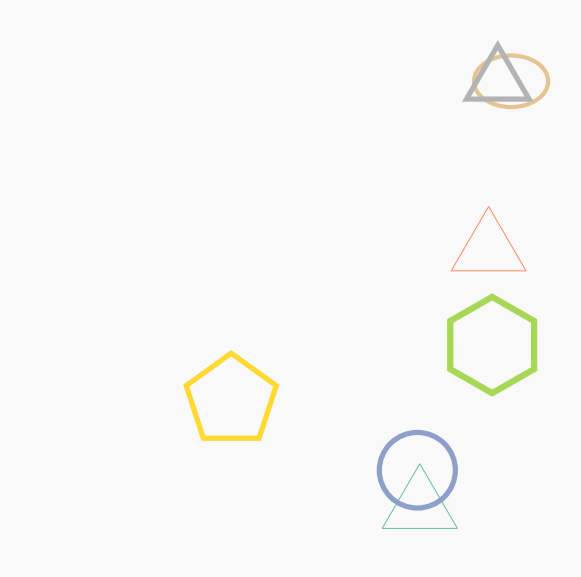[{"shape": "triangle", "thickness": 0.5, "radius": 0.37, "center": [0.722, 0.121]}, {"shape": "triangle", "thickness": 0.5, "radius": 0.37, "center": [0.841, 0.567]}, {"shape": "circle", "thickness": 2.5, "radius": 0.33, "center": [0.718, 0.185]}, {"shape": "hexagon", "thickness": 3, "radius": 0.42, "center": [0.847, 0.402]}, {"shape": "pentagon", "thickness": 2.5, "radius": 0.41, "center": [0.398, 0.306]}, {"shape": "oval", "thickness": 2, "radius": 0.32, "center": [0.879, 0.858]}, {"shape": "triangle", "thickness": 2.5, "radius": 0.31, "center": [0.856, 0.859]}]